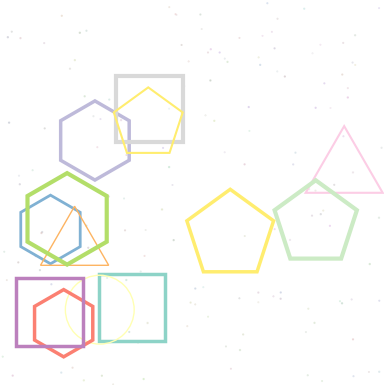[{"shape": "square", "thickness": 2.5, "radius": 0.43, "center": [0.343, 0.201]}, {"shape": "circle", "thickness": 1, "radius": 0.45, "center": [0.259, 0.196]}, {"shape": "hexagon", "thickness": 2.5, "radius": 0.51, "center": [0.247, 0.635]}, {"shape": "hexagon", "thickness": 2.5, "radius": 0.44, "center": [0.165, 0.16]}, {"shape": "hexagon", "thickness": 2, "radius": 0.45, "center": [0.131, 0.404]}, {"shape": "triangle", "thickness": 1, "radius": 0.51, "center": [0.194, 0.362]}, {"shape": "hexagon", "thickness": 3, "radius": 0.59, "center": [0.174, 0.432]}, {"shape": "triangle", "thickness": 1.5, "radius": 0.58, "center": [0.894, 0.557]}, {"shape": "square", "thickness": 3, "radius": 0.43, "center": [0.389, 0.717]}, {"shape": "square", "thickness": 2.5, "radius": 0.44, "center": [0.128, 0.189]}, {"shape": "pentagon", "thickness": 3, "radius": 0.56, "center": [0.82, 0.419]}, {"shape": "pentagon", "thickness": 2.5, "radius": 0.59, "center": [0.598, 0.39]}, {"shape": "pentagon", "thickness": 1.5, "radius": 0.47, "center": [0.385, 0.679]}]